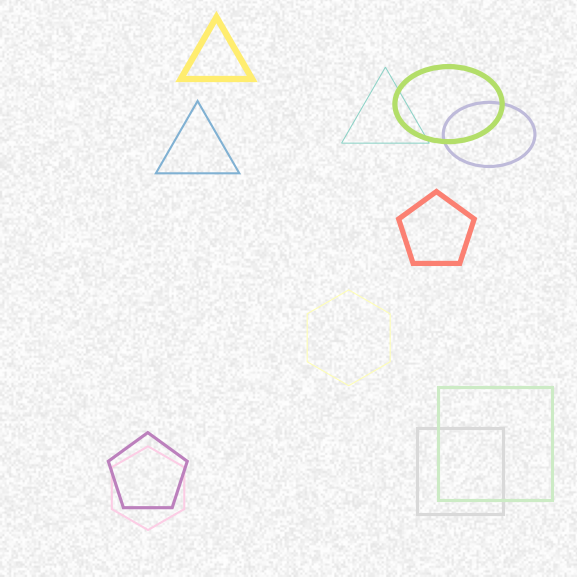[{"shape": "triangle", "thickness": 0.5, "radius": 0.44, "center": [0.667, 0.795]}, {"shape": "hexagon", "thickness": 0.5, "radius": 0.41, "center": [0.604, 0.414]}, {"shape": "oval", "thickness": 1.5, "radius": 0.4, "center": [0.847, 0.766]}, {"shape": "pentagon", "thickness": 2.5, "radius": 0.34, "center": [0.756, 0.599]}, {"shape": "triangle", "thickness": 1, "radius": 0.42, "center": [0.342, 0.741]}, {"shape": "oval", "thickness": 2.5, "radius": 0.46, "center": [0.777, 0.819]}, {"shape": "hexagon", "thickness": 1, "radius": 0.36, "center": [0.256, 0.154]}, {"shape": "square", "thickness": 1.5, "radius": 0.37, "center": [0.796, 0.184]}, {"shape": "pentagon", "thickness": 1.5, "radius": 0.36, "center": [0.256, 0.178]}, {"shape": "square", "thickness": 1.5, "radius": 0.49, "center": [0.857, 0.231]}, {"shape": "triangle", "thickness": 3, "radius": 0.36, "center": [0.375, 0.898]}]